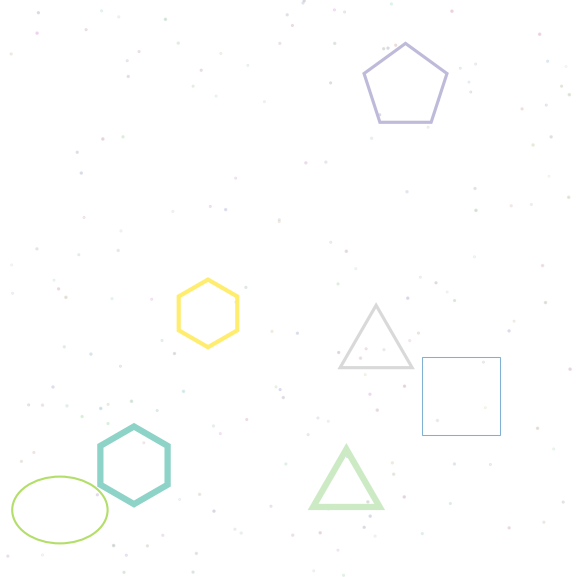[{"shape": "hexagon", "thickness": 3, "radius": 0.34, "center": [0.232, 0.193]}, {"shape": "pentagon", "thickness": 1.5, "radius": 0.38, "center": [0.702, 0.848]}, {"shape": "square", "thickness": 0.5, "radius": 0.34, "center": [0.798, 0.313]}, {"shape": "oval", "thickness": 1, "radius": 0.41, "center": [0.104, 0.116]}, {"shape": "triangle", "thickness": 1.5, "radius": 0.36, "center": [0.651, 0.398]}, {"shape": "triangle", "thickness": 3, "radius": 0.33, "center": [0.6, 0.155]}, {"shape": "hexagon", "thickness": 2, "radius": 0.29, "center": [0.36, 0.456]}]